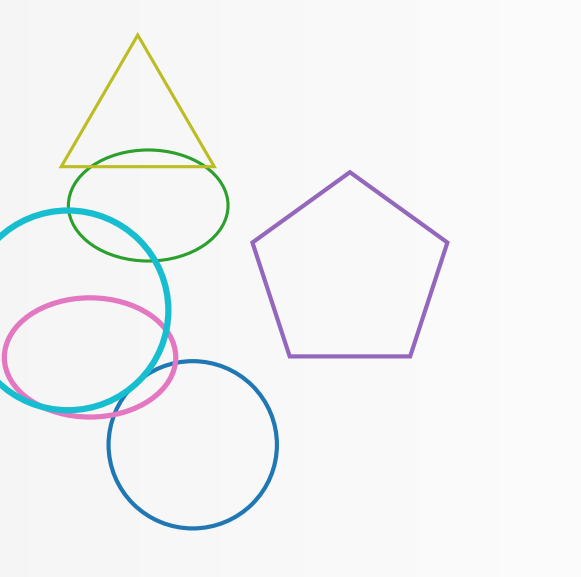[{"shape": "circle", "thickness": 2, "radius": 0.72, "center": [0.332, 0.229]}, {"shape": "oval", "thickness": 1.5, "radius": 0.69, "center": [0.255, 0.643]}, {"shape": "pentagon", "thickness": 2, "radius": 0.88, "center": [0.602, 0.525]}, {"shape": "oval", "thickness": 2.5, "radius": 0.74, "center": [0.155, 0.38]}, {"shape": "triangle", "thickness": 1.5, "radius": 0.76, "center": [0.237, 0.786]}, {"shape": "circle", "thickness": 3, "radius": 0.86, "center": [0.117, 0.462]}]